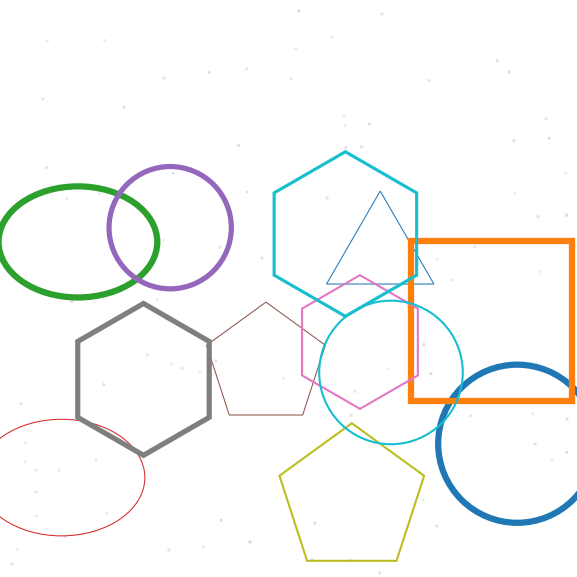[{"shape": "circle", "thickness": 3, "radius": 0.68, "center": [0.896, 0.231]}, {"shape": "triangle", "thickness": 0.5, "radius": 0.54, "center": [0.658, 0.561]}, {"shape": "square", "thickness": 3, "radius": 0.69, "center": [0.851, 0.444]}, {"shape": "oval", "thickness": 3, "radius": 0.69, "center": [0.135, 0.58]}, {"shape": "oval", "thickness": 0.5, "radius": 0.72, "center": [0.107, 0.172]}, {"shape": "circle", "thickness": 2.5, "radius": 0.53, "center": [0.295, 0.605]}, {"shape": "pentagon", "thickness": 0.5, "radius": 0.54, "center": [0.461, 0.368]}, {"shape": "hexagon", "thickness": 1, "radius": 0.58, "center": [0.623, 0.407]}, {"shape": "hexagon", "thickness": 2.5, "radius": 0.66, "center": [0.248, 0.342]}, {"shape": "pentagon", "thickness": 1, "radius": 0.66, "center": [0.609, 0.135]}, {"shape": "hexagon", "thickness": 1.5, "radius": 0.71, "center": [0.598, 0.594]}, {"shape": "circle", "thickness": 1, "radius": 0.62, "center": [0.677, 0.354]}]